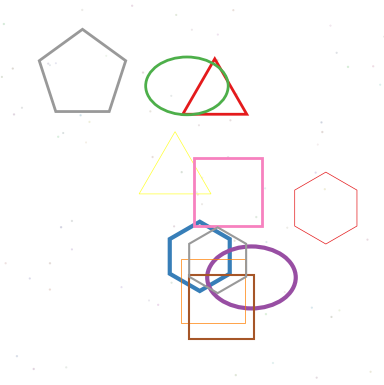[{"shape": "hexagon", "thickness": 0.5, "radius": 0.47, "center": [0.846, 0.46]}, {"shape": "triangle", "thickness": 2, "radius": 0.48, "center": [0.558, 0.751]}, {"shape": "hexagon", "thickness": 3, "radius": 0.45, "center": [0.519, 0.334]}, {"shape": "oval", "thickness": 2, "radius": 0.54, "center": [0.486, 0.777]}, {"shape": "oval", "thickness": 3, "radius": 0.57, "center": [0.653, 0.279]}, {"shape": "square", "thickness": 0.5, "radius": 0.41, "center": [0.552, 0.243]}, {"shape": "triangle", "thickness": 0.5, "radius": 0.54, "center": [0.455, 0.55]}, {"shape": "square", "thickness": 1.5, "radius": 0.42, "center": [0.574, 0.202]}, {"shape": "square", "thickness": 2, "radius": 0.44, "center": [0.592, 0.501]}, {"shape": "pentagon", "thickness": 2, "radius": 0.59, "center": [0.214, 0.806]}, {"shape": "hexagon", "thickness": 1.5, "radius": 0.43, "center": [0.565, 0.324]}]